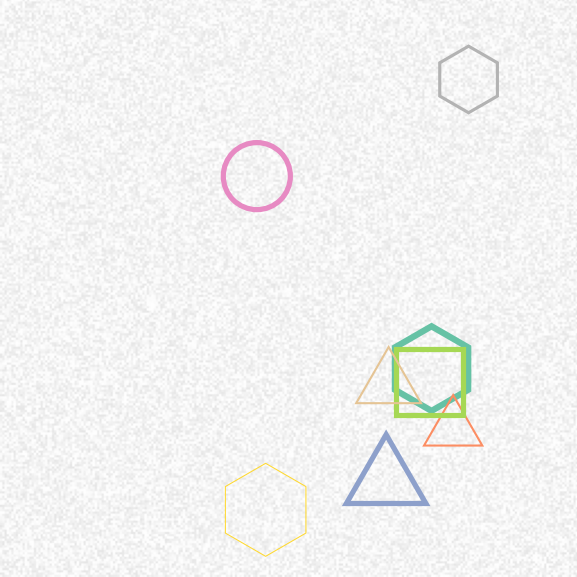[{"shape": "hexagon", "thickness": 3, "radius": 0.37, "center": [0.747, 0.361]}, {"shape": "triangle", "thickness": 1, "radius": 0.29, "center": [0.785, 0.257]}, {"shape": "triangle", "thickness": 2.5, "radius": 0.4, "center": [0.669, 0.167]}, {"shape": "circle", "thickness": 2.5, "radius": 0.29, "center": [0.445, 0.694]}, {"shape": "square", "thickness": 2.5, "radius": 0.29, "center": [0.744, 0.338]}, {"shape": "hexagon", "thickness": 0.5, "radius": 0.4, "center": [0.46, 0.116]}, {"shape": "triangle", "thickness": 1, "radius": 0.32, "center": [0.673, 0.333]}, {"shape": "hexagon", "thickness": 1.5, "radius": 0.29, "center": [0.811, 0.862]}]